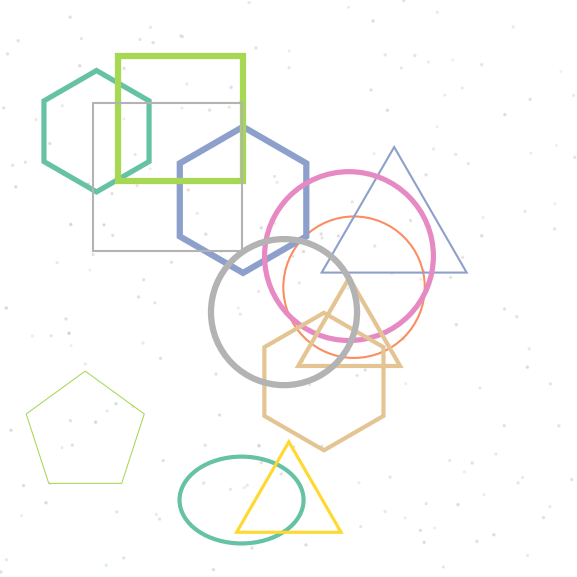[{"shape": "hexagon", "thickness": 2.5, "radius": 0.53, "center": [0.167, 0.772]}, {"shape": "oval", "thickness": 2, "radius": 0.54, "center": [0.418, 0.133]}, {"shape": "circle", "thickness": 1, "radius": 0.61, "center": [0.613, 0.502]}, {"shape": "hexagon", "thickness": 3, "radius": 0.63, "center": [0.421, 0.653]}, {"shape": "triangle", "thickness": 1, "radius": 0.72, "center": [0.683, 0.6]}, {"shape": "circle", "thickness": 2.5, "radius": 0.73, "center": [0.604, 0.556]}, {"shape": "square", "thickness": 3, "radius": 0.54, "center": [0.313, 0.794]}, {"shape": "pentagon", "thickness": 0.5, "radius": 0.54, "center": [0.148, 0.249]}, {"shape": "triangle", "thickness": 1.5, "radius": 0.52, "center": [0.5, 0.13]}, {"shape": "triangle", "thickness": 2, "radius": 0.51, "center": [0.605, 0.416]}, {"shape": "hexagon", "thickness": 2, "radius": 0.6, "center": [0.561, 0.338]}, {"shape": "circle", "thickness": 3, "radius": 0.63, "center": [0.492, 0.459]}, {"shape": "square", "thickness": 1, "radius": 0.64, "center": [0.29, 0.692]}]